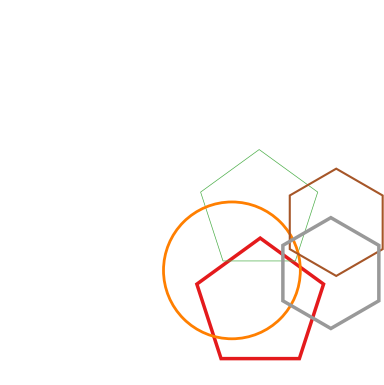[{"shape": "pentagon", "thickness": 2.5, "radius": 0.87, "center": [0.676, 0.209]}, {"shape": "pentagon", "thickness": 0.5, "radius": 0.8, "center": [0.673, 0.452]}, {"shape": "circle", "thickness": 2, "radius": 0.89, "center": [0.602, 0.298]}, {"shape": "hexagon", "thickness": 1.5, "radius": 0.7, "center": [0.873, 0.423]}, {"shape": "hexagon", "thickness": 2.5, "radius": 0.72, "center": [0.859, 0.291]}]